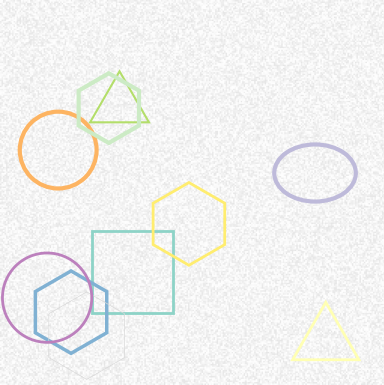[{"shape": "square", "thickness": 2, "radius": 0.53, "center": [0.344, 0.294]}, {"shape": "triangle", "thickness": 2, "radius": 0.5, "center": [0.846, 0.115]}, {"shape": "oval", "thickness": 3, "radius": 0.53, "center": [0.818, 0.551]}, {"shape": "hexagon", "thickness": 2.5, "radius": 0.54, "center": [0.185, 0.189]}, {"shape": "circle", "thickness": 3, "radius": 0.5, "center": [0.151, 0.61]}, {"shape": "triangle", "thickness": 1.5, "radius": 0.44, "center": [0.311, 0.726]}, {"shape": "hexagon", "thickness": 0.5, "radius": 0.57, "center": [0.225, 0.128]}, {"shape": "circle", "thickness": 2, "radius": 0.58, "center": [0.122, 0.227]}, {"shape": "hexagon", "thickness": 3, "radius": 0.45, "center": [0.283, 0.719]}, {"shape": "hexagon", "thickness": 2, "radius": 0.54, "center": [0.491, 0.418]}]